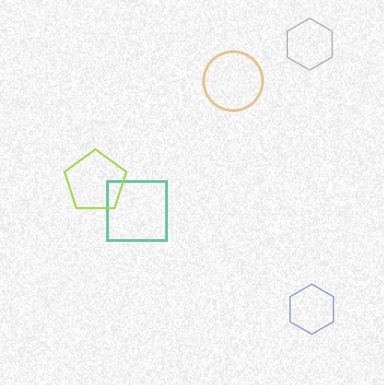[{"shape": "square", "thickness": 2, "radius": 0.38, "center": [0.354, 0.453]}, {"shape": "hexagon", "thickness": 1, "radius": 0.33, "center": [0.81, 0.197]}, {"shape": "pentagon", "thickness": 1.5, "radius": 0.42, "center": [0.248, 0.528]}, {"shape": "circle", "thickness": 2, "radius": 0.38, "center": [0.605, 0.789]}, {"shape": "hexagon", "thickness": 1, "radius": 0.34, "center": [0.804, 0.885]}]